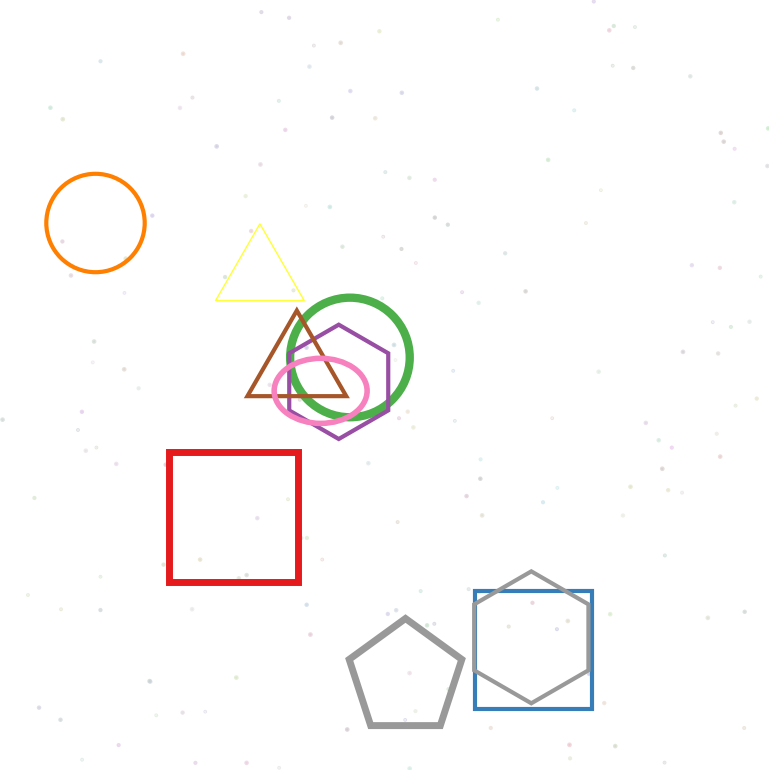[{"shape": "square", "thickness": 2.5, "radius": 0.42, "center": [0.303, 0.329]}, {"shape": "square", "thickness": 1.5, "radius": 0.38, "center": [0.693, 0.156]}, {"shape": "circle", "thickness": 3, "radius": 0.39, "center": [0.454, 0.536]}, {"shape": "hexagon", "thickness": 1.5, "radius": 0.37, "center": [0.44, 0.504]}, {"shape": "circle", "thickness": 1.5, "radius": 0.32, "center": [0.124, 0.71]}, {"shape": "triangle", "thickness": 0.5, "radius": 0.33, "center": [0.338, 0.643]}, {"shape": "triangle", "thickness": 1.5, "radius": 0.37, "center": [0.385, 0.523]}, {"shape": "oval", "thickness": 2, "radius": 0.3, "center": [0.416, 0.492]}, {"shape": "hexagon", "thickness": 1.5, "radius": 0.43, "center": [0.69, 0.172]}, {"shape": "pentagon", "thickness": 2.5, "radius": 0.38, "center": [0.527, 0.12]}]